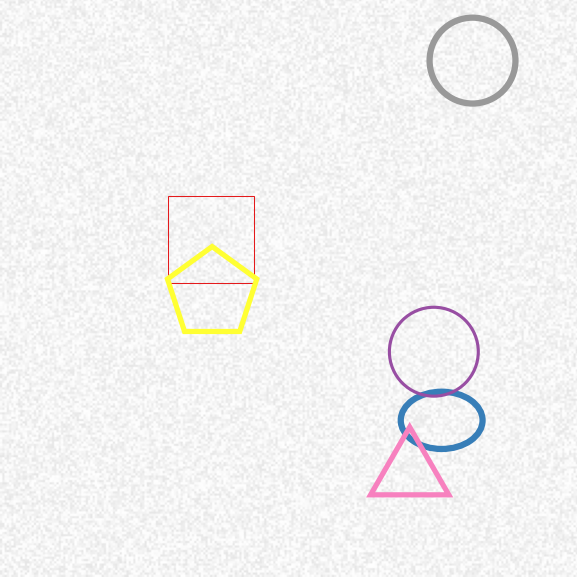[{"shape": "square", "thickness": 0.5, "radius": 0.38, "center": [0.365, 0.584]}, {"shape": "oval", "thickness": 3, "radius": 0.35, "center": [0.765, 0.271]}, {"shape": "circle", "thickness": 1.5, "radius": 0.38, "center": [0.751, 0.39]}, {"shape": "pentagon", "thickness": 2.5, "radius": 0.41, "center": [0.367, 0.491]}, {"shape": "triangle", "thickness": 2.5, "radius": 0.39, "center": [0.709, 0.181]}, {"shape": "circle", "thickness": 3, "radius": 0.37, "center": [0.818, 0.894]}]